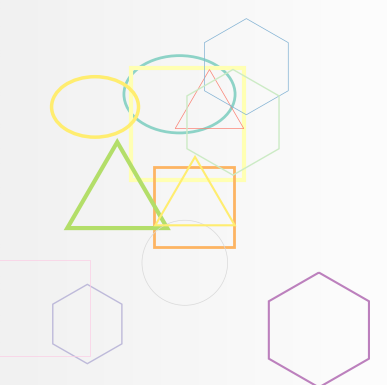[{"shape": "oval", "thickness": 2, "radius": 0.72, "center": [0.463, 0.755]}, {"shape": "square", "thickness": 3, "radius": 0.73, "center": [0.485, 0.678]}, {"shape": "hexagon", "thickness": 1, "radius": 0.51, "center": [0.225, 0.158]}, {"shape": "triangle", "thickness": 0.5, "radius": 0.51, "center": [0.541, 0.717]}, {"shape": "hexagon", "thickness": 0.5, "radius": 0.62, "center": [0.636, 0.827]}, {"shape": "square", "thickness": 2, "radius": 0.52, "center": [0.501, 0.463]}, {"shape": "triangle", "thickness": 3, "radius": 0.74, "center": [0.303, 0.482]}, {"shape": "square", "thickness": 0.5, "radius": 0.63, "center": [0.106, 0.2]}, {"shape": "circle", "thickness": 0.5, "radius": 0.55, "center": [0.477, 0.317]}, {"shape": "hexagon", "thickness": 1.5, "radius": 0.75, "center": [0.823, 0.143]}, {"shape": "hexagon", "thickness": 1, "radius": 0.69, "center": [0.601, 0.682]}, {"shape": "oval", "thickness": 2.5, "radius": 0.56, "center": [0.245, 0.722]}, {"shape": "triangle", "thickness": 1.5, "radius": 0.59, "center": [0.503, 0.474]}]